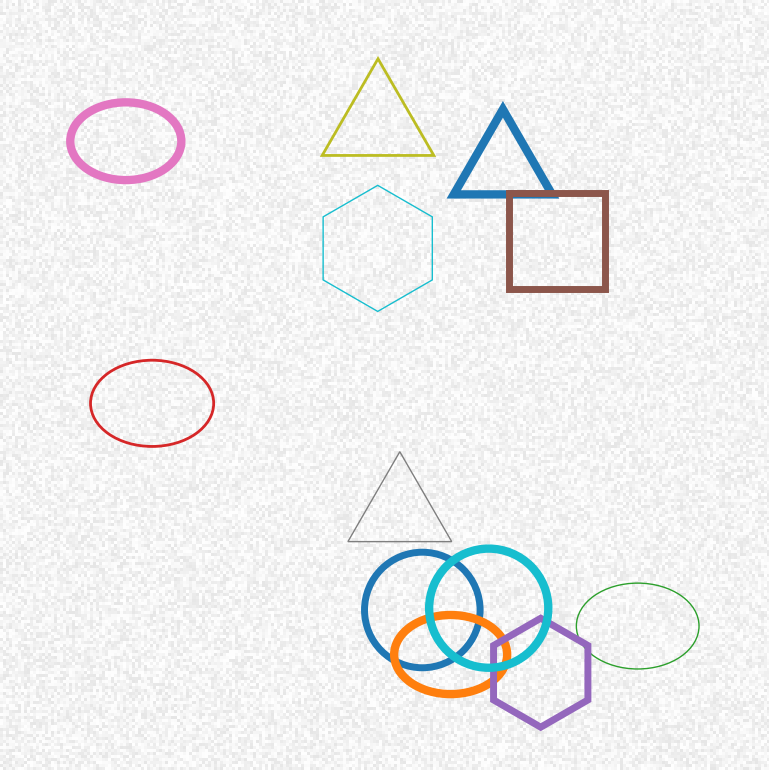[{"shape": "circle", "thickness": 2.5, "radius": 0.38, "center": [0.548, 0.208]}, {"shape": "triangle", "thickness": 3, "radius": 0.37, "center": [0.653, 0.784]}, {"shape": "oval", "thickness": 3, "radius": 0.37, "center": [0.585, 0.15]}, {"shape": "oval", "thickness": 0.5, "radius": 0.4, "center": [0.828, 0.187]}, {"shape": "oval", "thickness": 1, "radius": 0.4, "center": [0.198, 0.476]}, {"shape": "hexagon", "thickness": 2.5, "radius": 0.35, "center": [0.702, 0.126]}, {"shape": "square", "thickness": 2.5, "radius": 0.31, "center": [0.724, 0.687]}, {"shape": "oval", "thickness": 3, "radius": 0.36, "center": [0.163, 0.817]}, {"shape": "triangle", "thickness": 0.5, "radius": 0.39, "center": [0.519, 0.336]}, {"shape": "triangle", "thickness": 1, "radius": 0.42, "center": [0.491, 0.84]}, {"shape": "hexagon", "thickness": 0.5, "radius": 0.41, "center": [0.491, 0.677]}, {"shape": "circle", "thickness": 3, "radius": 0.39, "center": [0.635, 0.21]}]